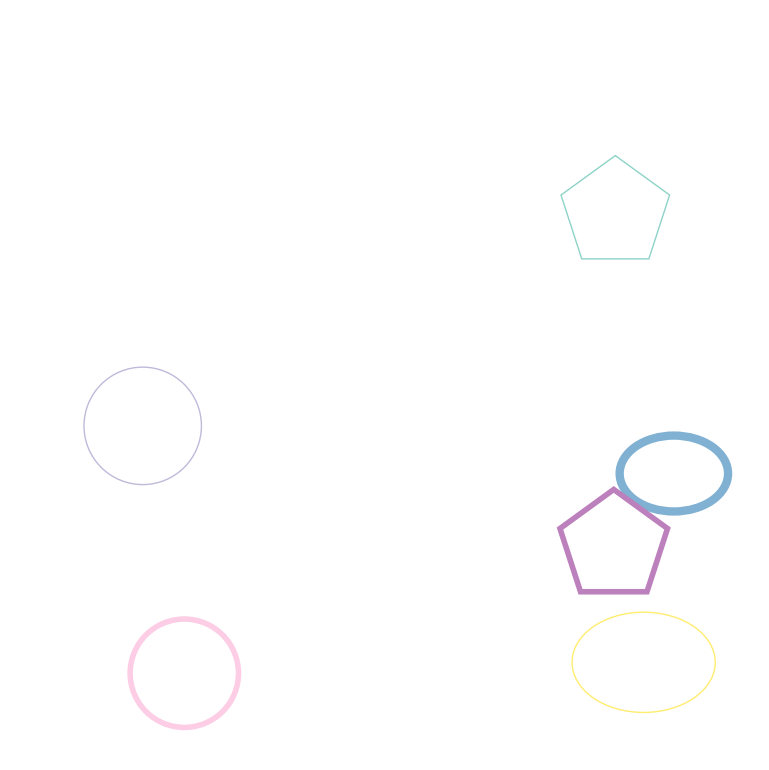[{"shape": "pentagon", "thickness": 0.5, "radius": 0.37, "center": [0.799, 0.724]}, {"shape": "circle", "thickness": 0.5, "radius": 0.38, "center": [0.185, 0.447]}, {"shape": "oval", "thickness": 3, "radius": 0.35, "center": [0.875, 0.385]}, {"shape": "circle", "thickness": 2, "radius": 0.35, "center": [0.239, 0.126]}, {"shape": "pentagon", "thickness": 2, "radius": 0.37, "center": [0.797, 0.291]}, {"shape": "oval", "thickness": 0.5, "radius": 0.46, "center": [0.836, 0.14]}]